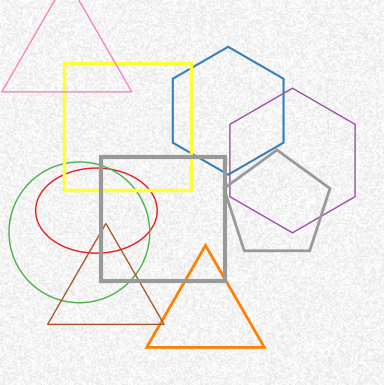[{"shape": "oval", "thickness": 1, "radius": 0.79, "center": [0.25, 0.453]}, {"shape": "hexagon", "thickness": 1.5, "radius": 0.83, "center": [0.593, 0.712]}, {"shape": "circle", "thickness": 1, "radius": 0.91, "center": [0.206, 0.397]}, {"shape": "hexagon", "thickness": 1, "radius": 0.94, "center": [0.76, 0.583]}, {"shape": "triangle", "thickness": 2, "radius": 0.88, "center": [0.534, 0.186]}, {"shape": "square", "thickness": 2.5, "radius": 0.83, "center": [0.331, 0.672]}, {"shape": "triangle", "thickness": 1, "radius": 0.87, "center": [0.275, 0.245]}, {"shape": "triangle", "thickness": 1, "radius": 0.98, "center": [0.174, 0.859]}, {"shape": "pentagon", "thickness": 2, "radius": 0.72, "center": [0.719, 0.466]}, {"shape": "square", "thickness": 3, "radius": 0.81, "center": [0.422, 0.43]}]